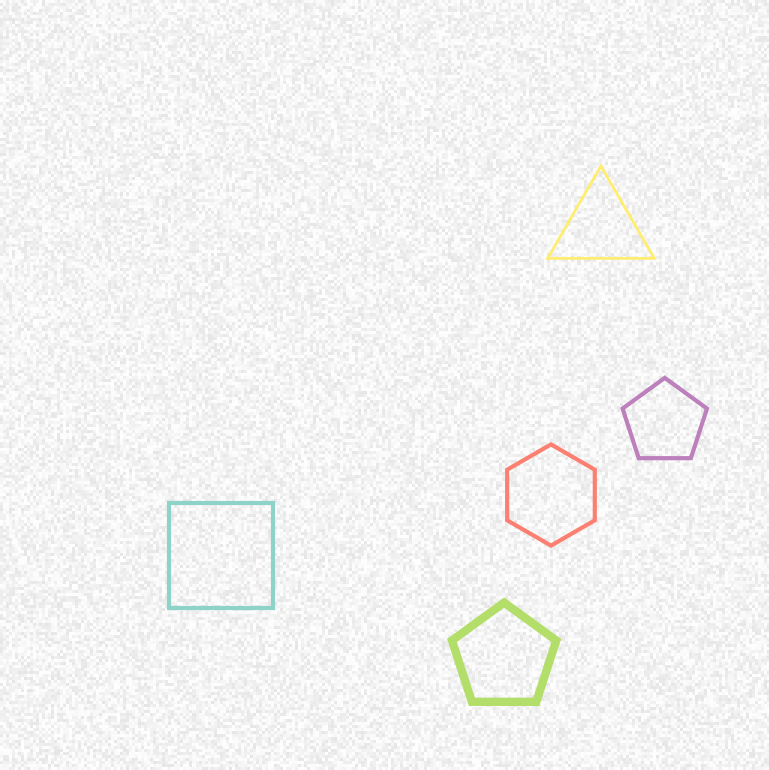[{"shape": "square", "thickness": 1.5, "radius": 0.34, "center": [0.287, 0.279]}, {"shape": "hexagon", "thickness": 1.5, "radius": 0.33, "center": [0.716, 0.357]}, {"shape": "pentagon", "thickness": 3, "radius": 0.36, "center": [0.655, 0.146]}, {"shape": "pentagon", "thickness": 1.5, "radius": 0.29, "center": [0.863, 0.452]}, {"shape": "triangle", "thickness": 1, "radius": 0.4, "center": [0.78, 0.704]}]